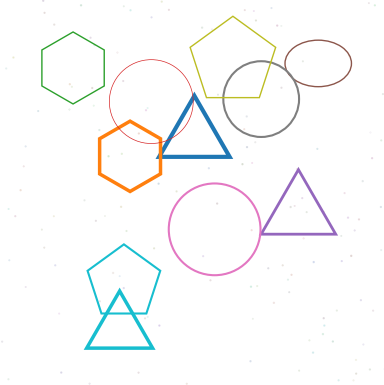[{"shape": "triangle", "thickness": 3, "radius": 0.53, "center": [0.505, 0.645]}, {"shape": "hexagon", "thickness": 2.5, "radius": 0.46, "center": [0.338, 0.594]}, {"shape": "hexagon", "thickness": 1, "radius": 0.47, "center": [0.19, 0.823]}, {"shape": "circle", "thickness": 0.5, "radius": 0.54, "center": [0.393, 0.736]}, {"shape": "triangle", "thickness": 2, "radius": 0.56, "center": [0.775, 0.448]}, {"shape": "oval", "thickness": 1, "radius": 0.43, "center": [0.827, 0.835]}, {"shape": "circle", "thickness": 1.5, "radius": 0.6, "center": [0.558, 0.404]}, {"shape": "circle", "thickness": 1.5, "radius": 0.49, "center": [0.678, 0.743]}, {"shape": "pentagon", "thickness": 1, "radius": 0.58, "center": [0.605, 0.841]}, {"shape": "triangle", "thickness": 2.5, "radius": 0.49, "center": [0.311, 0.145]}, {"shape": "pentagon", "thickness": 1.5, "radius": 0.5, "center": [0.322, 0.266]}]